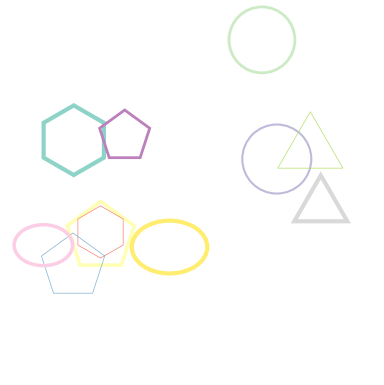[{"shape": "hexagon", "thickness": 3, "radius": 0.45, "center": [0.192, 0.636]}, {"shape": "pentagon", "thickness": 2.5, "radius": 0.46, "center": [0.262, 0.385]}, {"shape": "circle", "thickness": 1.5, "radius": 0.45, "center": [0.719, 0.587]}, {"shape": "hexagon", "thickness": 0.5, "radius": 0.34, "center": [0.261, 0.397]}, {"shape": "pentagon", "thickness": 0.5, "radius": 0.43, "center": [0.19, 0.308]}, {"shape": "triangle", "thickness": 0.5, "radius": 0.49, "center": [0.806, 0.612]}, {"shape": "oval", "thickness": 2.5, "radius": 0.38, "center": [0.113, 0.363]}, {"shape": "triangle", "thickness": 3, "radius": 0.4, "center": [0.833, 0.465]}, {"shape": "pentagon", "thickness": 2, "radius": 0.34, "center": [0.324, 0.646]}, {"shape": "circle", "thickness": 2, "radius": 0.43, "center": [0.68, 0.896]}, {"shape": "oval", "thickness": 3, "radius": 0.49, "center": [0.44, 0.358]}]